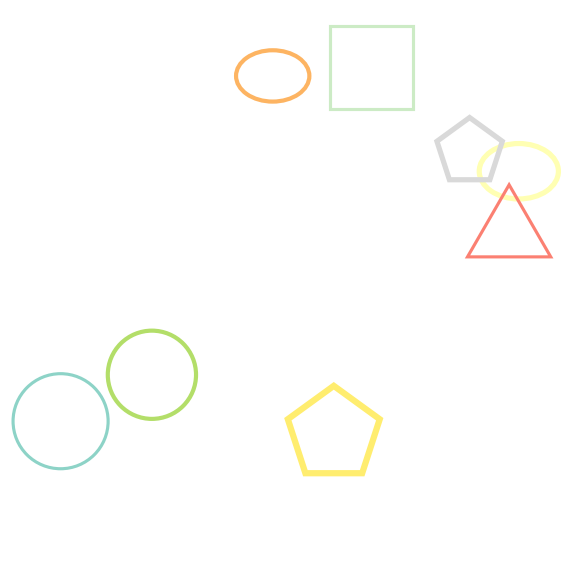[{"shape": "circle", "thickness": 1.5, "radius": 0.41, "center": [0.105, 0.27]}, {"shape": "oval", "thickness": 2.5, "radius": 0.34, "center": [0.898, 0.703]}, {"shape": "triangle", "thickness": 1.5, "radius": 0.42, "center": [0.882, 0.596]}, {"shape": "oval", "thickness": 2, "radius": 0.32, "center": [0.472, 0.868]}, {"shape": "circle", "thickness": 2, "radius": 0.38, "center": [0.263, 0.35]}, {"shape": "pentagon", "thickness": 2.5, "radius": 0.3, "center": [0.813, 0.736]}, {"shape": "square", "thickness": 1.5, "radius": 0.36, "center": [0.643, 0.882]}, {"shape": "pentagon", "thickness": 3, "radius": 0.42, "center": [0.578, 0.247]}]